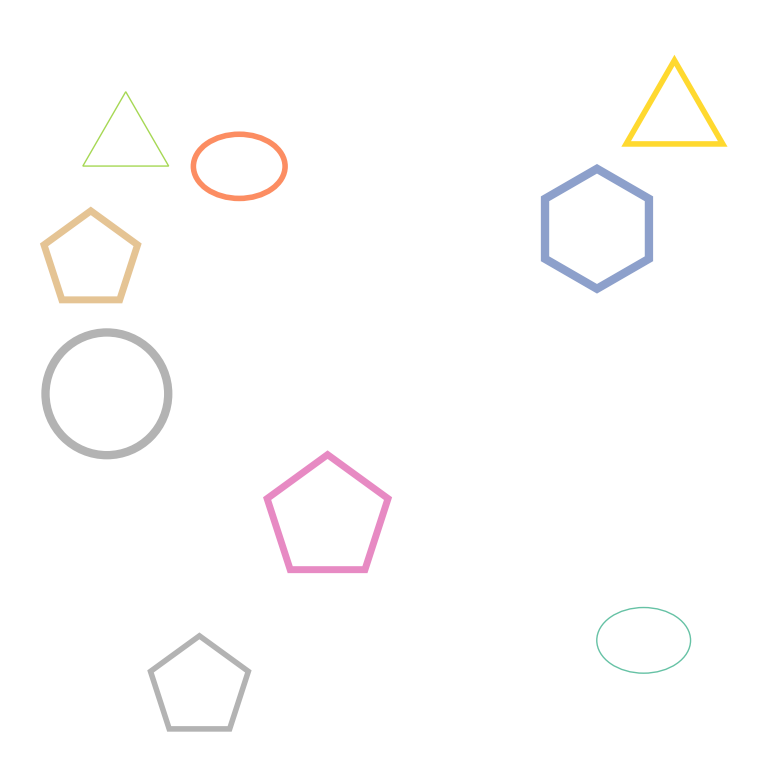[{"shape": "oval", "thickness": 0.5, "radius": 0.3, "center": [0.836, 0.168]}, {"shape": "oval", "thickness": 2, "radius": 0.3, "center": [0.311, 0.784]}, {"shape": "hexagon", "thickness": 3, "radius": 0.39, "center": [0.775, 0.703]}, {"shape": "pentagon", "thickness": 2.5, "radius": 0.41, "center": [0.425, 0.327]}, {"shape": "triangle", "thickness": 0.5, "radius": 0.32, "center": [0.163, 0.817]}, {"shape": "triangle", "thickness": 2, "radius": 0.36, "center": [0.876, 0.849]}, {"shape": "pentagon", "thickness": 2.5, "radius": 0.32, "center": [0.118, 0.662]}, {"shape": "pentagon", "thickness": 2, "radius": 0.33, "center": [0.259, 0.107]}, {"shape": "circle", "thickness": 3, "radius": 0.4, "center": [0.139, 0.489]}]